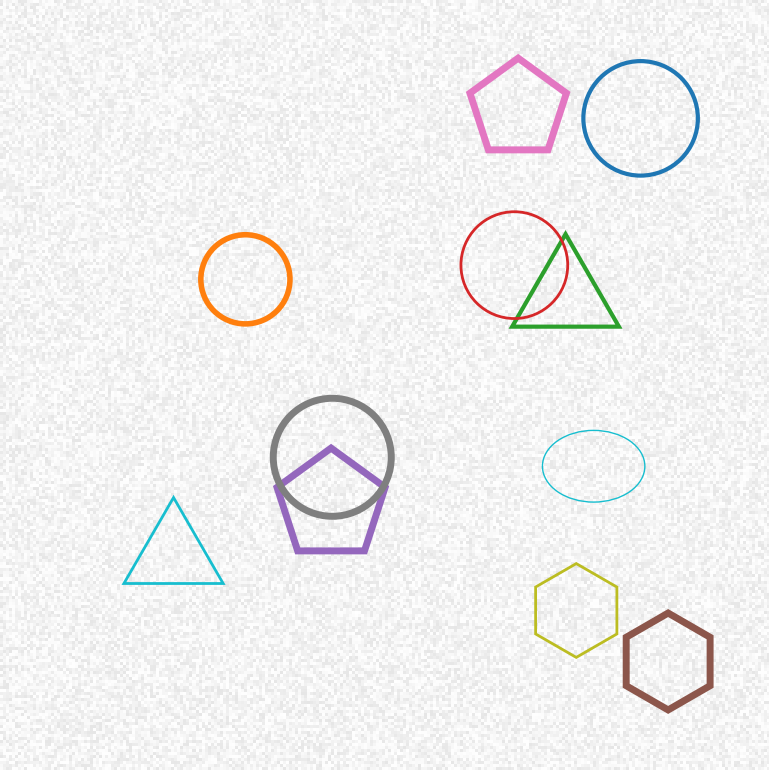[{"shape": "circle", "thickness": 1.5, "radius": 0.37, "center": [0.832, 0.846]}, {"shape": "circle", "thickness": 2, "radius": 0.29, "center": [0.319, 0.637]}, {"shape": "triangle", "thickness": 1.5, "radius": 0.4, "center": [0.734, 0.616]}, {"shape": "circle", "thickness": 1, "radius": 0.35, "center": [0.668, 0.656]}, {"shape": "pentagon", "thickness": 2.5, "radius": 0.37, "center": [0.43, 0.344]}, {"shape": "hexagon", "thickness": 2.5, "radius": 0.31, "center": [0.868, 0.141]}, {"shape": "pentagon", "thickness": 2.5, "radius": 0.33, "center": [0.673, 0.859]}, {"shape": "circle", "thickness": 2.5, "radius": 0.38, "center": [0.432, 0.406]}, {"shape": "hexagon", "thickness": 1, "radius": 0.3, "center": [0.748, 0.207]}, {"shape": "triangle", "thickness": 1, "radius": 0.37, "center": [0.225, 0.279]}, {"shape": "oval", "thickness": 0.5, "radius": 0.33, "center": [0.771, 0.394]}]